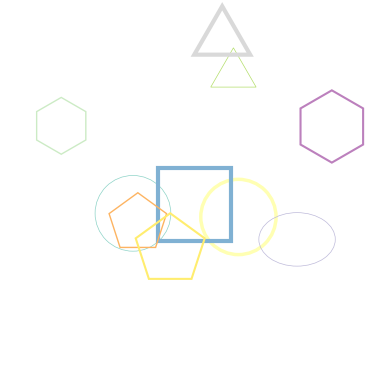[{"shape": "circle", "thickness": 0.5, "radius": 0.49, "center": [0.345, 0.446]}, {"shape": "circle", "thickness": 2.5, "radius": 0.49, "center": [0.619, 0.436]}, {"shape": "oval", "thickness": 0.5, "radius": 0.5, "center": [0.772, 0.378]}, {"shape": "square", "thickness": 3, "radius": 0.48, "center": [0.504, 0.468]}, {"shape": "pentagon", "thickness": 1, "radius": 0.39, "center": [0.358, 0.421]}, {"shape": "triangle", "thickness": 0.5, "radius": 0.34, "center": [0.606, 0.808]}, {"shape": "triangle", "thickness": 3, "radius": 0.42, "center": [0.577, 0.9]}, {"shape": "hexagon", "thickness": 1.5, "radius": 0.47, "center": [0.862, 0.671]}, {"shape": "hexagon", "thickness": 1, "radius": 0.37, "center": [0.159, 0.673]}, {"shape": "pentagon", "thickness": 1.5, "radius": 0.47, "center": [0.442, 0.352]}]